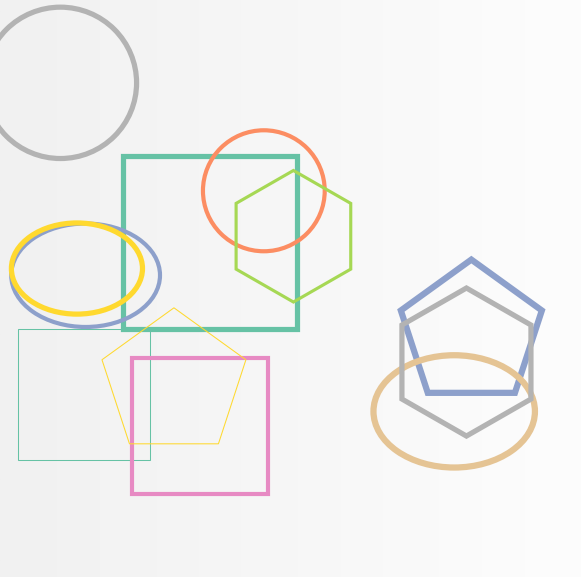[{"shape": "square", "thickness": 0.5, "radius": 0.57, "center": [0.144, 0.316]}, {"shape": "square", "thickness": 2.5, "radius": 0.75, "center": [0.362, 0.58]}, {"shape": "circle", "thickness": 2, "radius": 0.52, "center": [0.454, 0.669]}, {"shape": "pentagon", "thickness": 3, "radius": 0.64, "center": [0.811, 0.422]}, {"shape": "oval", "thickness": 2, "radius": 0.64, "center": [0.147, 0.523]}, {"shape": "square", "thickness": 2, "radius": 0.59, "center": [0.344, 0.262]}, {"shape": "hexagon", "thickness": 1.5, "radius": 0.57, "center": [0.505, 0.59]}, {"shape": "oval", "thickness": 2.5, "radius": 0.56, "center": [0.132, 0.534]}, {"shape": "pentagon", "thickness": 0.5, "radius": 0.65, "center": [0.299, 0.336]}, {"shape": "oval", "thickness": 3, "radius": 0.69, "center": [0.781, 0.287]}, {"shape": "circle", "thickness": 2.5, "radius": 0.66, "center": [0.104, 0.856]}, {"shape": "hexagon", "thickness": 2.5, "radius": 0.64, "center": [0.802, 0.372]}]